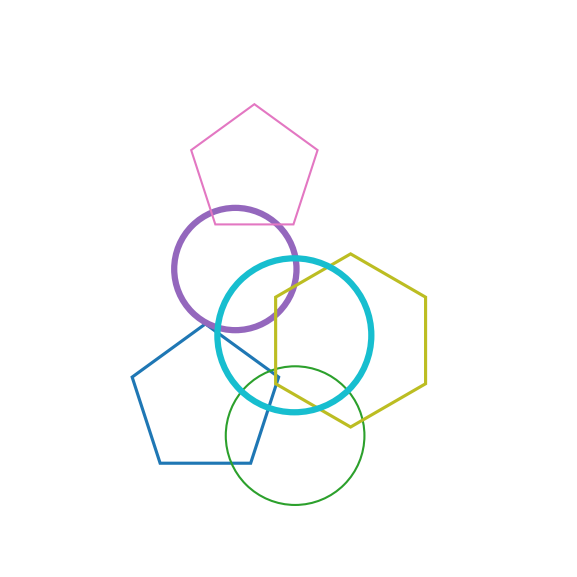[{"shape": "pentagon", "thickness": 1.5, "radius": 0.67, "center": [0.356, 0.305]}, {"shape": "circle", "thickness": 1, "radius": 0.6, "center": [0.511, 0.245]}, {"shape": "circle", "thickness": 3, "radius": 0.53, "center": [0.408, 0.533]}, {"shape": "pentagon", "thickness": 1, "radius": 0.58, "center": [0.44, 0.704]}, {"shape": "hexagon", "thickness": 1.5, "radius": 0.75, "center": [0.607, 0.41]}, {"shape": "circle", "thickness": 3, "radius": 0.67, "center": [0.51, 0.419]}]